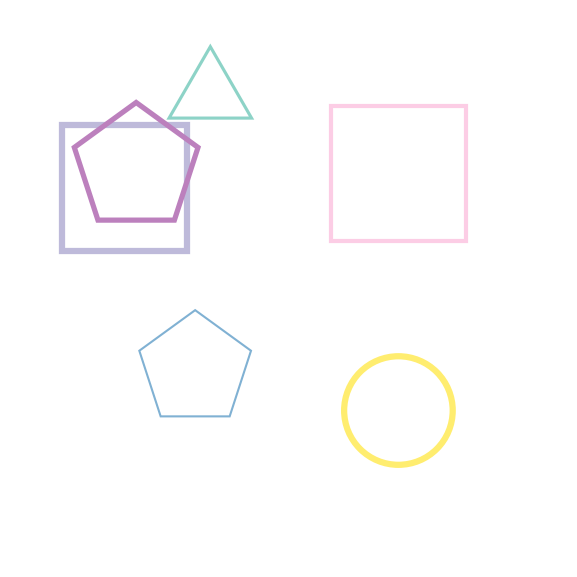[{"shape": "triangle", "thickness": 1.5, "radius": 0.41, "center": [0.364, 0.836]}, {"shape": "square", "thickness": 3, "radius": 0.55, "center": [0.216, 0.673]}, {"shape": "pentagon", "thickness": 1, "radius": 0.51, "center": [0.338, 0.36]}, {"shape": "square", "thickness": 2, "radius": 0.58, "center": [0.69, 0.699]}, {"shape": "pentagon", "thickness": 2.5, "radius": 0.56, "center": [0.236, 0.709]}, {"shape": "circle", "thickness": 3, "radius": 0.47, "center": [0.69, 0.288]}]